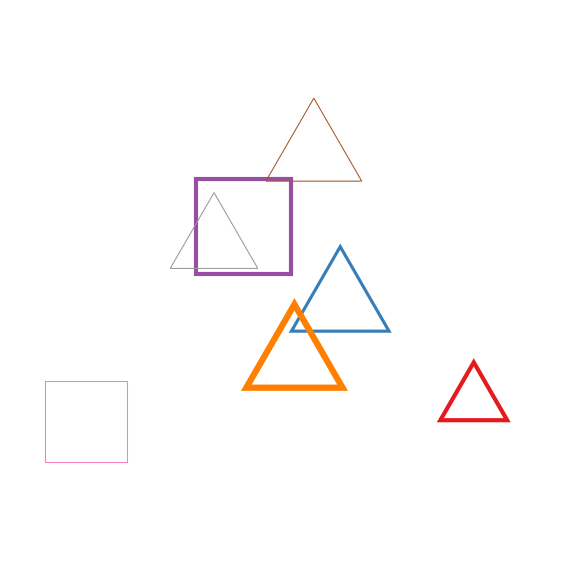[{"shape": "triangle", "thickness": 2, "radius": 0.33, "center": [0.82, 0.305]}, {"shape": "triangle", "thickness": 1.5, "radius": 0.49, "center": [0.589, 0.474]}, {"shape": "square", "thickness": 2, "radius": 0.41, "center": [0.422, 0.607]}, {"shape": "triangle", "thickness": 3, "radius": 0.48, "center": [0.51, 0.376]}, {"shape": "triangle", "thickness": 0.5, "radius": 0.48, "center": [0.543, 0.733]}, {"shape": "square", "thickness": 0.5, "radius": 0.35, "center": [0.149, 0.269]}, {"shape": "triangle", "thickness": 0.5, "radius": 0.44, "center": [0.371, 0.578]}]